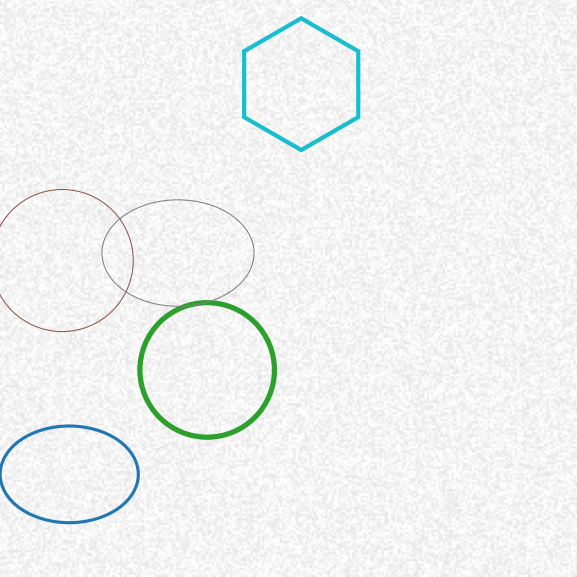[{"shape": "oval", "thickness": 1.5, "radius": 0.6, "center": [0.12, 0.178]}, {"shape": "circle", "thickness": 2.5, "radius": 0.58, "center": [0.359, 0.359]}, {"shape": "circle", "thickness": 0.5, "radius": 0.62, "center": [0.108, 0.548]}, {"shape": "oval", "thickness": 0.5, "radius": 0.66, "center": [0.308, 0.561]}, {"shape": "hexagon", "thickness": 2, "radius": 0.57, "center": [0.522, 0.853]}]